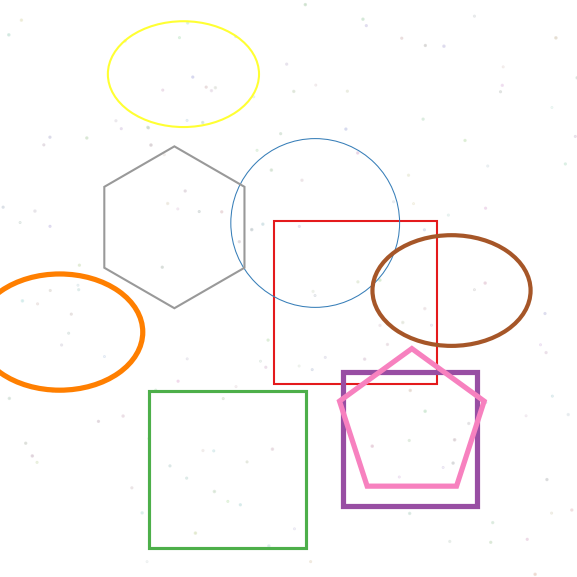[{"shape": "square", "thickness": 1, "radius": 0.71, "center": [0.615, 0.476]}, {"shape": "circle", "thickness": 0.5, "radius": 0.73, "center": [0.546, 0.613]}, {"shape": "square", "thickness": 1.5, "radius": 0.68, "center": [0.394, 0.186]}, {"shape": "square", "thickness": 2.5, "radius": 0.58, "center": [0.709, 0.238]}, {"shape": "oval", "thickness": 2.5, "radius": 0.72, "center": [0.103, 0.424]}, {"shape": "oval", "thickness": 1, "radius": 0.65, "center": [0.318, 0.871]}, {"shape": "oval", "thickness": 2, "radius": 0.68, "center": [0.782, 0.496]}, {"shape": "pentagon", "thickness": 2.5, "radius": 0.66, "center": [0.713, 0.264]}, {"shape": "hexagon", "thickness": 1, "radius": 0.7, "center": [0.302, 0.606]}]